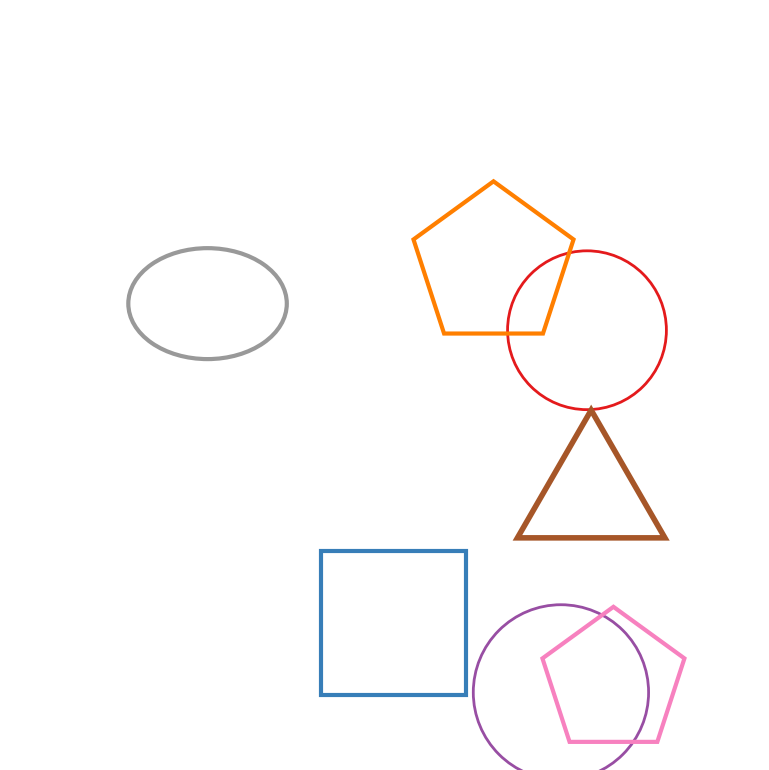[{"shape": "circle", "thickness": 1, "radius": 0.52, "center": [0.762, 0.571]}, {"shape": "square", "thickness": 1.5, "radius": 0.47, "center": [0.511, 0.191]}, {"shape": "circle", "thickness": 1, "radius": 0.57, "center": [0.728, 0.101]}, {"shape": "pentagon", "thickness": 1.5, "radius": 0.55, "center": [0.641, 0.655]}, {"shape": "triangle", "thickness": 2, "radius": 0.55, "center": [0.768, 0.357]}, {"shape": "pentagon", "thickness": 1.5, "radius": 0.48, "center": [0.797, 0.115]}, {"shape": "oval", "thickness": 1.5, "radius": 0.51, "center": [0.27, 0.606]}]